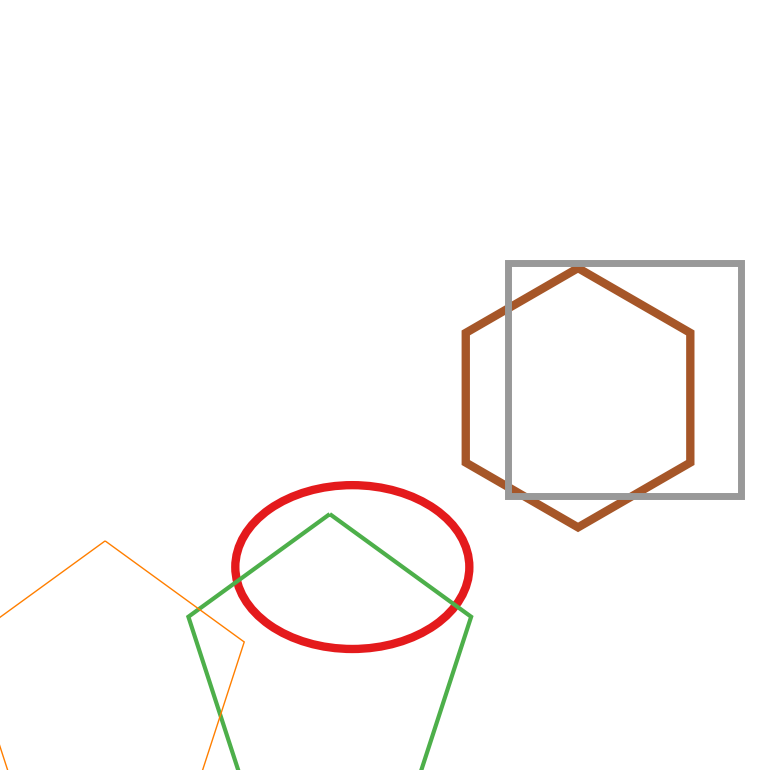[{"shape": "oval", "thickness": 3, "radius": 0.76, "center": [0.458, 0.264]}, {"shape": "pentagon", "thickness": 1.5, "radius": 0.97, "center": [0.428, 0.139]}, {"shape": "pentagon", "thickness": 0.5, "radius": 0.95, "center": [0.137, 0.108]}, {"shape": "hexagon", "thickness": 3, "radius": 0.84, "center": [0.751, 0.483]}, {"shape": "square", "thickness": 2.5, "radius": 0.75, "center": [0.811, 0.507]}]